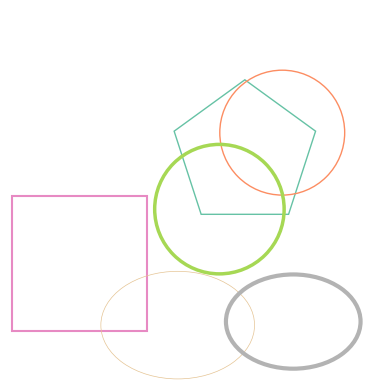[{"shape": "pentagon", "thickness": 1, "radius": 0.97, "center": [0.636, 0.6]}, {"shape": "circle", "thickness": 1, "radius": 0.81, "center": [0.733, 0.655]}, {"shape": "square", "thickness": 1.5, "radius": 0.87, "center": [0.207, 0.315]}, {"shape": "circle", "thickness": 2.5, "radius": 0.84, "center": [0.57, 0.457]}, {"shape": "oval", "thickness": 0.5, "radius": 1.0, "center": [0.462, 0.156]}, {"shape": "oval", "thickness": 3, "radius": 0.87, "center": [0.762, 0.165]}]